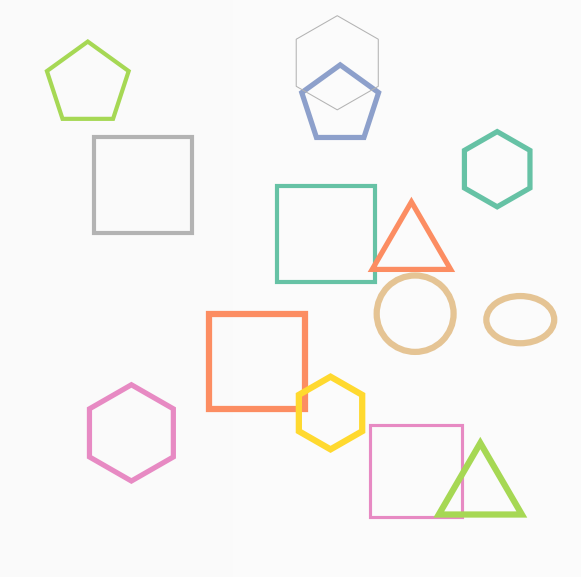[{"shape": "square", "thickness": 2, "radius": 0.42, "center": [0.561, 0.594]}, {"shape": "hexagon", "thickness": 2.5, "radius": 0.33, "center": [0.855, 0.706]}, {"shape": "triangle", "thickness": 2.5, "radius": 0.39, "center": [0.708, 0.572]}, {"shape": "square", "thickness": 3, "radius": 0.41, "center": [0.442, 0.373]}, {"shape": "pentagon", "thickness": 2.5, "radius": 0.35, "center": [0.585, 0.817]}, {"shape": "square", "thickness": 1.5, "radius": 0.4, "center": [0.716, 0.184]}, {"shape": "hexagon", "thickness": 2.5, "radius": 0.42, "center": [0.226, 0.25]}, {"shape": "triangle", "thickness": 3, "radius": 0.41, "center": [0.826, 0.149]}, {"shape": "pentagon", "thickness": 2, "radius": 0.37, "center": [0.151, 0.853]}, {"shape": "hexagon", "thickness": 3, "radius": 0.31, "center": [0.569, 0.284]}, {"shape": "oval", "thickness": 3, "radius": 0.29, "center": [0.895, 0.446]}, {"shape": "circle", "thickness": 3, "radius": 0.33, "center": [0.714, 0.456]}, {"shape": "square", "thickness": 2, "radius": 0.42, "center": [0.246, 0.679]}, {"shape": "hexagon", "thickness": 0.5, "radius": 0.41, "center": [0.58, 0.89]}]